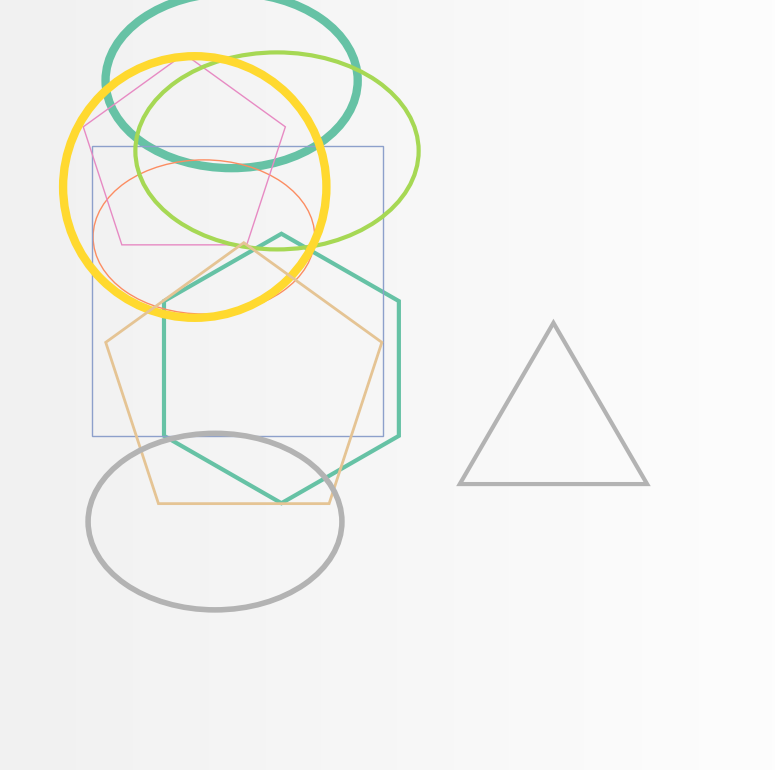[{"shape": "oval", "thickness": 3, "radius": 0.81, "center": [0.299, 0.896]}, {"shape": "hexagon", "thickness": 1.5, "radius": 0.87, "center": [0.363, 0.521]}, {"shape": "oval", "thickness": 0.5, "radius": 0.72, "center": [0.263, 0.692]}, {"shape": "square", "thickness": 0.5, "radius": 0.94, "center": [0.307, 0.622]}, {"shape": "pentagon", "thickness": 0.5, "radius": 0.69, "center": [0.238, 0.793]}, {"shape": "oval", "thickness": 1.5, "radius": 0.91, "center": [0.357, 0.804]}, {"shape": "circle", "thickness": 3, "radius": 0.85, "center": [0.251, 0.757]}, {"shape": "pentagon", "thickness": 1, "radius": 0.94, "center": [0.315, 0.497]}, {"shape": "triangle", "thickness": 1.5, "radius": 0.7, "center": [0.714, 0.441]}, {"shape": "oval", "thickness": 2, "radius": 0.82, "center": [0.277, 0.323]}]